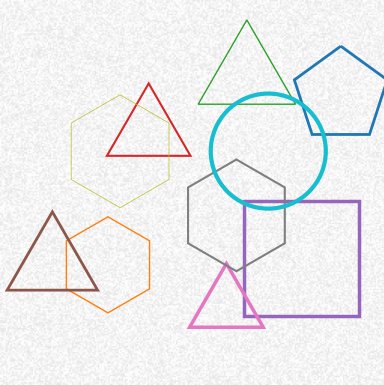[{"shape": "pentagon", "thickness": 2, "radius": 0.63, "center": [0.885, 0.753]}, {"shape": "hexagon", "thickness": 1, "radius": 0.62, "center": [0.28, 0.312]}, {"shape": "triangle", "thickness": 1, "radius": 0.73, "center": [0.641, 0.802]}, {"shape": "triangle", "thickness": 1.5, "radius": 0.63, "center": [0.386, 0.658]}, {"shape": "square", "thickness": 2.5, "radius": 0.74, "center": [0.783, 0.329]}, {"shape": "triangle", "thickness": 2, "radius": 0.68, "center": [0.136, 0.314]}, {"shape": "triangle", "thickness": 2.5, "radius": 0.55, "center": [0.588, 0.205]}, {"shape": "hexagon", "thickness": 1.5, "radius": 0.73, "center": [0.614, 0.441]}, {"shape": "hexagon", "thickness": 0.5, "radius": 0.73, "center": [0.312, 0.607]}, {"shape": "circle", "thickness": 3, "radius": 0.75, "center": [0.697, 0.608]}]